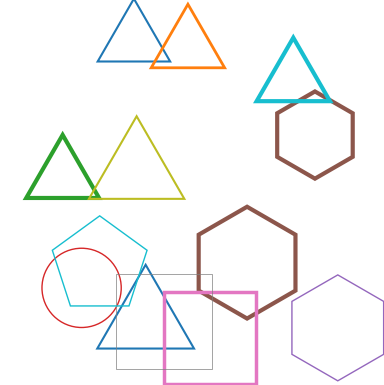[{"shape": "triangle", "thickness": 1.5, "radius": 0.54, "center": [0.348, 0.895]}, {"shape": "triangle", "thickness": 1.5, "radius": 0.73, "center": [0.378, 0.167]}, {"shape": "triangle", "thickness": 2, "radius": 0.55, "center": [0.488, 0.879]}, {"shape": "triangle", "thickness": 3, "radius": 0.55, "center": [0.163, 0.54]}, {"shape": "circle", "thickness": 1, "radius": 0.51, "center": [0.212, 0.252]}, {"shape": "hexagon", "thickness": 1, "radius": 0.69, "center": [0.877, 0.148]}, {"shape": "hexagon", "thickness": 3, "radius": 0.73, "center": [0.642, 0.318]}, {"shape": "hexagon", "thickness": 3, "radius": 0.57, "center": [0.818, 0.649]}, {"shape": "square", "thickness": 2.5, "radius": 0.6, "center": [0.545, 0.122]}, {"shape": "square", "thickness": 0.5, "radius": 0.62, "center": [0.426, 0.165]}, {"shape": "triangle", "thickness": 1.5, "radius": 0.72, "center": [0.355, 0.555]}, {"shape": "triangle", "thickness": 3, "radius": 0.55, "center": [0.762, 0.792]}, {"shape": "pentagon", "thickness": 1, "radius": 0.65, "center": [0.259, 0.31]}]